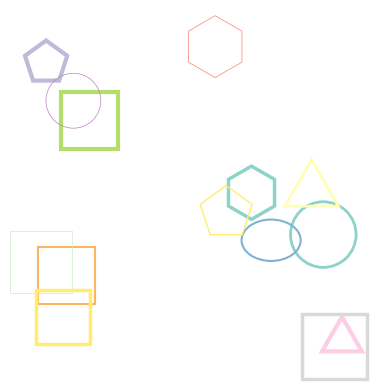[{"shape": "circle", "thickness": 2, "radius": 0.43, "center": [0.84, 0.391]}, {"shape": "hexagon", "thickness": 2.5, "radius": 0.35, "center": [0.653, 0.499]}, {"shape": "triangle", "thickness": 2, "radius": 0.4, "center": [0.809, 0.505]}, {"shape": "pentagon", "thickness": 3, "radius": 0.29, "center": [0.12, 0.837]}, {"shape": "hexagon", "thickness": 0.5, "radius": 0.4, "center": [0.559, 0.879]}, {"shape": "oval", "thickness": 1.5, "radius": 0.38, "center": [0.704, 0.376]}, {"shape": "square", "thickness": 1.5, "radius": 0.37, "center": [0.172, 0.285]}, {"shape": "square", "thickness": 3, "radius": 0.37, "center": [0.232, 0.686]}, {"shape": "triangle", "thickness": 3, "radius": 0.3, "center": [0.888, 0.117]}, {"shape": "square", "thickness": 2.5, "radius": 0.42, "center": [0.869, 0.1]}, {"shape": "circle", "thickness": 0.5, "radius": 0.36, "center": [0.191, 0.738]}, {"shape": "square", "thickness": 0.5, "radius": 0.4, "center": [0.106, 0.318]}, {"shape": "pentagon", "thickness": 1, "radius": 0.35, "center": [0.587, 0.447]}, {"shape": "square", "thickness": 2.5, "radius": 0.35, "center": [0.164, 0.176]}]